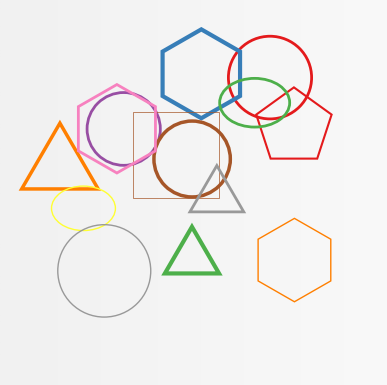[{"shape": "pentagon", "thickness": 1.5, "radius": 0.51, "center": [0.759, 0.671]}, {"shape": "circle", "thickness": 2, "radius": 0.54, "center": [0.697, 0.799]}, {"shape": "hexagon", "thickness": 3, "radius": 0.58, "center": [0.52, 0.808]}, {"shape": "oval", "thickness": 2, "radius": 0.45, "center": [0.657, 0.733]}, {"shape": "triangle", "thickness": 3, "radius": 0.4, "center": [0.495, 0.33]}, {"shape": "circle", "thickness": 2, "radius": 0.47, "center": [0.319, 0.665]}, {"shape": "hexagon", "thickness": 1, "radius": 0.54, "center": [0.76, 0.325]}, {"shape": "triangle", "thickness": 2.5, "radius": 0.57, "center": [0.155, 0.566]}, {"shape": "oval", "thickness": 1, "radius": 0.41, "center": [0.215, 0.459]}, {"shape": "circle", "thickness": 2.5, "radius": 0.49, "center": [0.496, 0.587]}, {"shape": "square", "thickness": 0.5, "radius": 0.56, "center": [0.454, 0.597]}, {"shape": "hexagon", "thickness": 2, "radius": 0.57, "center": [0.302, 0.666]}, {"shape": "triangle", "thickness": 2, "radius": 0.4, "center": [0.56, 0.49]}, {"shape": "circle", "thickness": 1, "radius": 0.6, "center": [0.269, 0.296]}]